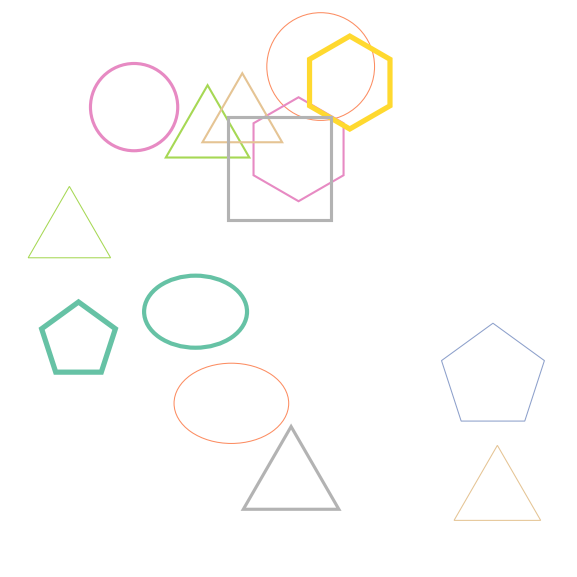[{"shape": "pentagon", "thickness": 2.5, "radius": 0.34, "center": [0.136, 0.409]}, {"shape": "oval", "thickness": 2, "radius": 0.45, "center": [0.339, 0.459]}, {"shape": "circle", "thickness": 0.5, "radius": 0.47, "center": [0.555, 0.884]}, {"shape": "oval", "thickness": 0.5, "radius": 0.5, "center": [0.401, 0.301]}, {"shape": "pentagon", "thickness": 0.5, "radius": 0.47, "center": [0.854, 0.346]}, {"shape": "hexagon", "thickness": 1, "radius": 0.45, "center": [0.517, 0.741]}, {"shape": "circle", "thickness": 1.5, "radius": 0.38, "center": [0.232, 0.814]}, {"shape": "triangle", "thickness": 0.5, "radius": 0.41, "center": [0.12, 0.594]}, {"shape": "triangle", "thickness": 1, "radius": 0.42, "center": [0.359, 0.768]}, {"shape": "hexagon", "thickness": 2.5, "radius": 0.4, "center": [0.606, 0.856]}, {"shape": "triangle", "thickness": 0.5, "radius": 0.43, "center": [0.861, 0.141]}, {"shape": "triangle", "thickness": 1, "radius": 0.4, "center": [0.42, 0.793]}, {"shape": "square", "thickness": 1.5, "radius": 0.45, "center": [0.484, 0.708]}, {"shape": "triangle", "thickness": 1.5, "radius": 0.48, "center": [0.504, 0.165]}]